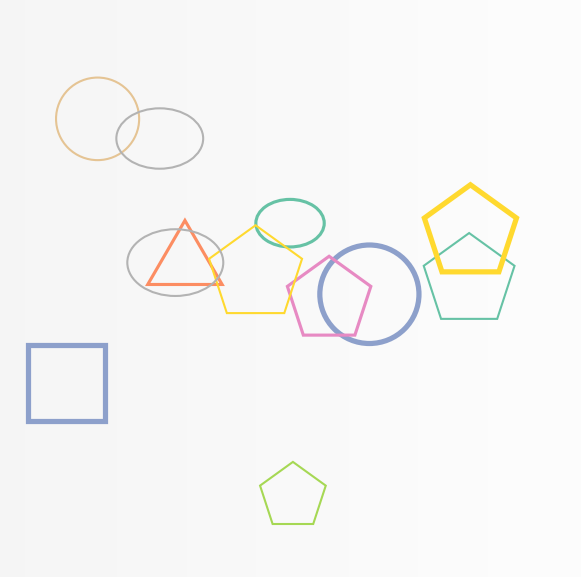[{"shape": "oval", "thickness": 1.5, "radius": 0.29, "center": [0.499, 0.613]}, {"shape": "pentagon", "thickness": 1, "radius": 0.41, "center": [0.807, 0.513]}, {"shape": "triangle", "thickness": 1.5, "radius": 0.37, "center": [0.318, 0.543]}, {"shape": "circle", "thickness": 2.5, "radius": 0.43, "center": [0.636, 0.49]}, {"shape": "square", "thickness": 2.5, "radius": 0.33, "center": [0.115, 0.336]}, {"shape": "pentagon", "thickness": 1.5, "radius": 0.38, "center": [0.566, 0.48]}, {"shape": "pentagon", "thickness": 1, "radius": 0.3, "center": [0.504, 0.14]}, {"shape": "pentagon", "thickness": 2.5, "radius": 0.42, "center": [0.809, 0.596]}, {"shape": "pentagon", "thickness": 1, "radius": 0.42, "center": [0.44, 0.525]}, {"shape": "circle", "thickness": 1, "radius": 0.36, "center": [0.168, 0.793]}, {"shape": "oval", "thickness": 1, "radius": 0.41, "center": [0.302, 0.544]}, {"shape": "oval", "thickness": 1, "radius": 0.37, "center": [0.275, 0.759]}]